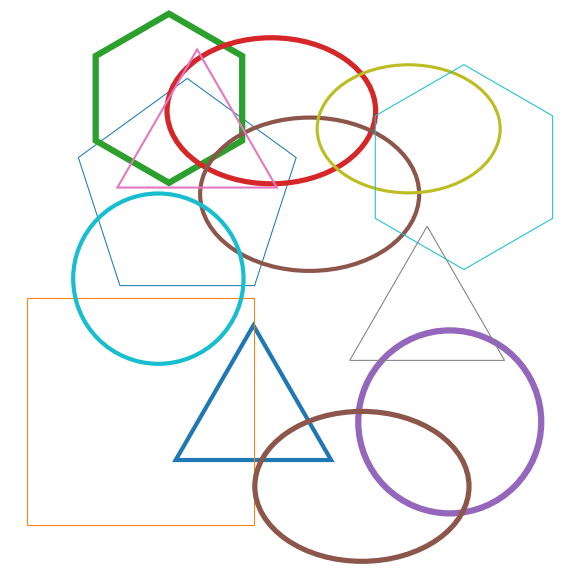[{"shape": "triangle", "thickness": 2, "radius": 0.78, "center": [0.439, 0.28]}, {"shape": "pentagon", "thickness": 0.5, "radius": 0.99, "center": [0.324, 0.665]}, {"shape": "square", "thickness": 0.5, "radius": 0.98, "center": [0.243, 0.287]}, {"shape": "hexagon", "thickness": 3, "radius": 0.73, "center": [0.293, 0.829]}, {"shape": "oval", "thickness": 2.5, "radius": 0.9, "center": [0.47, 0.807]}, {"shape": "circle", "thickness": 3, "radius": 0.79, "center": [0.779, 0.269]}, {"shape": "oval", "thickness": 2, "radius": 0.95, "center": [0.536, 0.663]}, {"shape": "oval", "thickness": 2.5, "radius": 0.93, "center": [0.627, 0.157]}, {"shape": "triangle", "thickness": 1, "radius": 0.8, "center": [0.341, 0.754]}, {"shape": "triangle", "thickness": 0.5, "radius": 0.77, "center": [0.74, 0.453]}, {"shape": "oval", "thickness": 1.5, "radius": 0.79, "center": [0.708, 0.776]}, {"shape": "hexagon", "thickness": 0.5, "radius": 0.89, "center": [0.803, 0.71]}, {"shape": "circle", "thickness": 2, "radius": 0.74, "center": [0.274, 0.517]}]